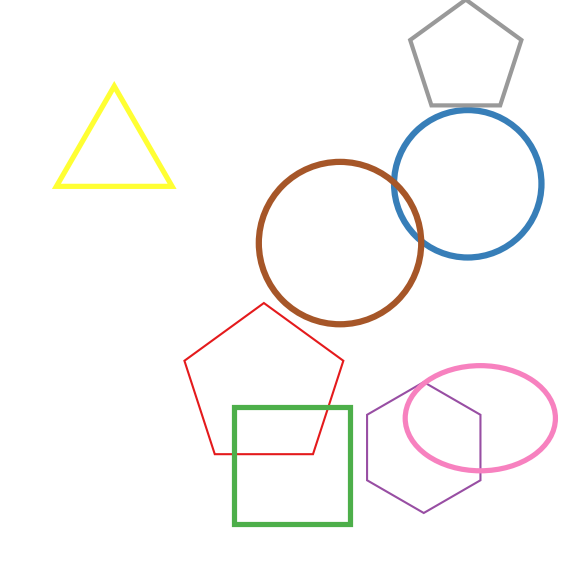[{"shape": "pentagon", "thickness": 1, "radius": 0.72, "center": [0.457, 0.33]}, {"shape": "circle", "thickness": 3, "radius": 0.64, "center": [0.81, 0.681]}, {"shape": "square", "thickness": 2.5, "radius": 0.5, "center": [0.505, 0.193]}, {"shape": "hexagon", "thickness": 1, "radius": 0.57, "center": [0.734, 0.224]}, {"shape": "triangle", "thickness": 2.5, "radius": 0.58, "center": [0.198, 0.734]}, {"shape": "circle", "thickness": 3, "radius": 0.7, "center": [0.589, 0.578]}, {"shape": "oval", "thickness": 2.5, "radius": 0.65, "center": [0.832, 0.275]}, {"shape": "pentagon", "thickness": 2, "radius": 0.51, "center": [0.807, 0.899]}]